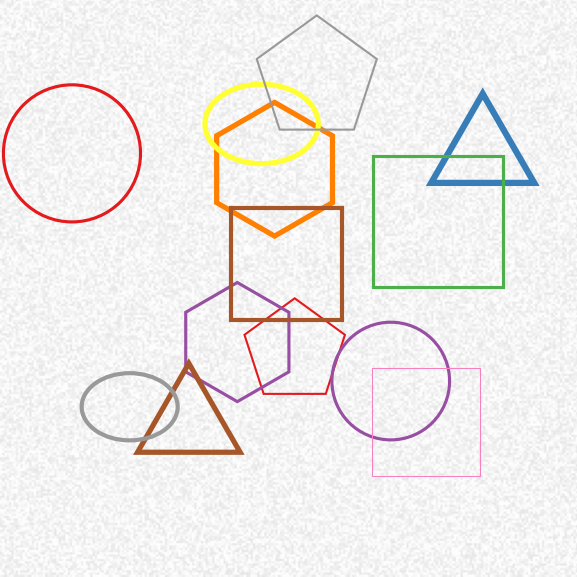[{"shape": "pentagon", "thickness": 1, "radius": 0.46, "center": [0.51, 0.391]}, {"shape": "circle", "thickness": 1.5, "radius": 0.59, "center": [0.125, 0.734]}, {"shape": "triangle", "thickness": 3, "radius": 0.52, "center": [0.836, 0.734]}, {"shape": "square", "thickness": 1.5, "radius": 0.57, "center": [0.759, 0.615]}, {"shape": "circle", "thickness": 1.5, "radius": 0.51, "center": [0.677, 0.339]}, {"shape": "hexagon", "thickness": 1.5, "radius": 0.52, "center": [0.411, 0.407]}, {"shape": "hexagon", "thickness": 2.5, "radius": 0.58, "center": [0.475, 0.706]}, {"shape": "oval", "thickness": 2.5, "radius": 0.49, "center": [0.453, 0.784]}, {"shape": "square", "thickness": 2, "radius": 0.48, "center": [0.496, 0.542]}, {"shape": "triangle", "thickness": 2.5, "radius": 0.51, "center": [0.327, 0.267]}, {"shape": "square", "thickness": 0.5, "radius": 0.47, "center": [0.738, 0.268]}, {"shape": "pentagon", "thickness": 1, "radius": 0.55, "center": [0.549, 0.863]}, {"shape": "oval", "thickness": 2, "radius": 0.42, "center": [0.225, 0.295]}]